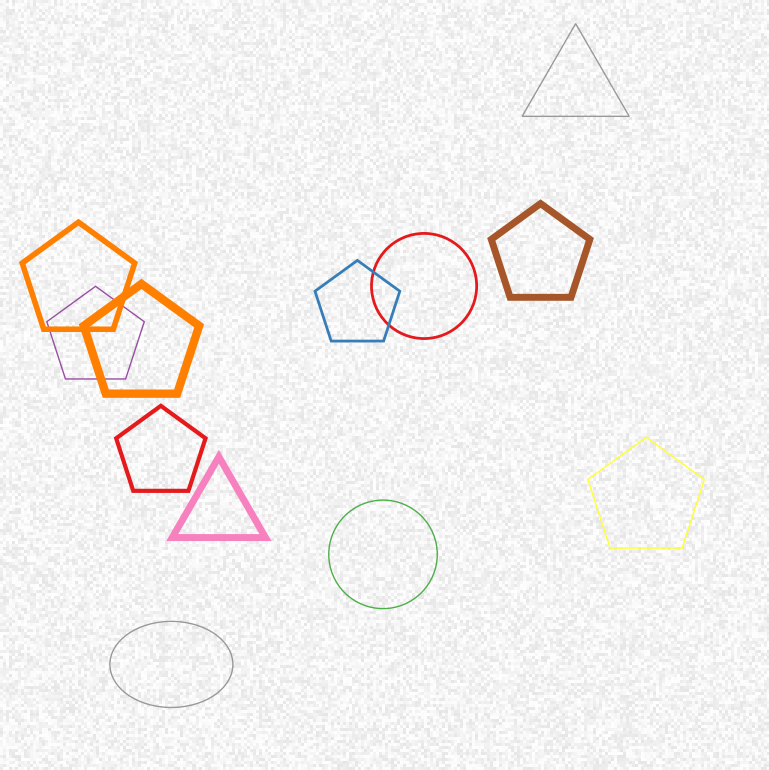[{"shape": "pentagon", "thickness": 1.5, "radius": 0.31, "center": [0.209, 0.412]}, {"shape": "circle", "thickness": 1, "radius": 0.34, "center": [0.551, 0.629]}, {"shape": "pentagon", "thickness": 1, "radius": 0.29, "center": [0.464, 0.604]}, {"shape": "circle", "thickness": 0.5, "radius": 0.35, "center": [0.497, 0.28]}, {"shape": "pentagon", "thickness": 0.5, "radius": 0.33, "center": [0.124, 0.562]}, {"shape": "pentagon", "thickness": 2, "radius": 0.38, "center": [0.102, 0.635]}, {"shape": "pentagon", "thickness": 3, "radius": 0.39, "center": [0.184, 0.553]}, {"shape": "pentagon", "thickness": 0.5, "radius": 0.4, "center": [0.839, 0.353]}, {"shape": "pentagon", "thickness": 2.5, "radius": 0.34, "center": [0.702, 0.668]}, {"shape": "triangle", "thickness": 2.5, "radius": 0.35, "center": [0.284, 0.337]}, {"shape": "triangle", "thickness": 0.5, "radius": 0.4, "center": [0.748, 0.889]}, {"shape": "oval", "thickness": 0.5, "radius": 0.4, "center": [0.223, 0.137]}]